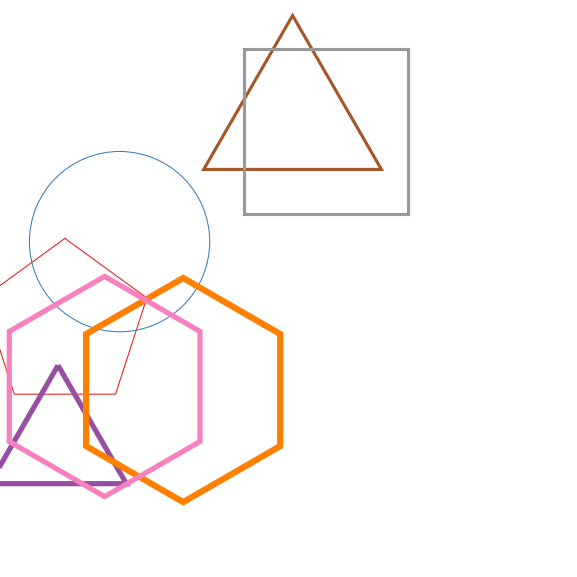[{"shape": "pentagon", "thickness": 0.5, "radius": 0.75, "center": [0.112, 0.437]}, {"shape": "circle", "thickness": 0.5, "radius": 0.78, "center": [0.207, 0.581]}, {"shape": "triangle", "thickness": 2.5, "radius": 0.68, "center": [0.1, 0.23]}, {"shape": "hexagon", "thickness": 3, "radius": 0.97, "center": [0.317, 0.324]}, {"shape": "triangle", "thickness": 1.5, "radius": 0.89, "center": [0.507, 0.795]}, {"shape": "hexagon", "thickness": 2.5, "radius": 0.95, "center": [0.181, 0.33]}, {"shape": "square", "thickness": 1.5, "radius": 0.71, "center": [0.564, 0.772]}]